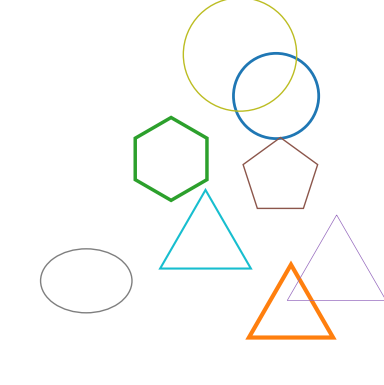[{"shape": "circle", "thickness": 2, "radius": 0.55, "center": [0.717, 0.751]}, {"shape": "triangle", "thickness": 3, "radius": 0.63, "center": [0.756, 0.186]}, {"shape": "hexagon", "thickness": 2.5, "radius": 0.54, "center": [0.444, 0.587]}, {"shape": "triangle", "thickness": 0.5, "radius": 0.74, "center": [0.874, 0.294]}, {"shape": "pentagon", "thickness": 1, "radius": 0.51, "center": [0.728, 0.541]}, {"shape": "oval", "thickness": 1, "radius": 0.59, "center": [0.224, 0.271]}, {"shape": "circle", "thickness": 1, "radius": 0.74, "center": [0.623, 0.858]}, {"shape": "triangle", "thickness": 1.5, "radius": 0.68, "center": [0.534, 0.371]}]